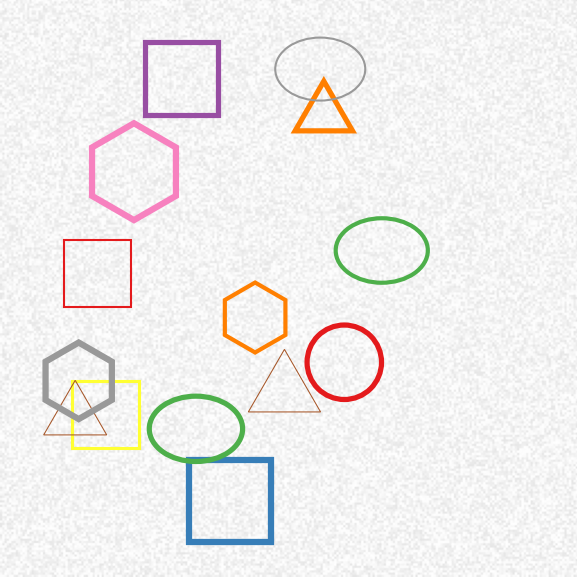[{"shape": "square", "thickness": 1, "radius": 0.29, "center": [0.169, 0.525]}, {"shape": "circle", "thickness": 2.5, "radius": 0.32, "center": [0.596, 0.372]}, {"shape": "square", "thickness": 3, "radius": 0.35, "center": [0.398, 0.132]}, {"shape": "oval", "thickness": 2.5, "radius": 0.4, "center": [0.339, 0.257]}, {"shape": "oval", "thickness": 2, "radius": 0.4, "center": [0.661, 0.565]}, {"shape": "square", "thickness": 2.5, "radius": 0.32, "center": [0.314, 0.863]}, {"shape": "hexagon", "thickness": 2, "radius": 0.3, "center": [0.442, 0.449]}, {"shape": "triangle", "thickness": 2.5, "radius": 0.29, "center": [0.561, 0.801]}, {"shape": "square", "thickness": 1.5, "radius": 0.29, "center": [0.182, 0.282]}, {"shape": "triangle", "thickness": 0.5, "radius": 0.32, "center": [0.13, 0.278]}, {"shape": "triangle", "thickness": 0.5, "radius": 0.36, "center": [0.493, 0.322]}, {"shape": "hexagon", "thickness": 3, "radius": 0.42, "center": [0.232, 0.702]}, {"shape": "hexagon", "thickness": 3, "radius": 0.33, "center": [0.136, 0.34]}, {"shape": "oval", "thickness": 1, "radius": 0.39, "center": [0.555, 0.88]}]